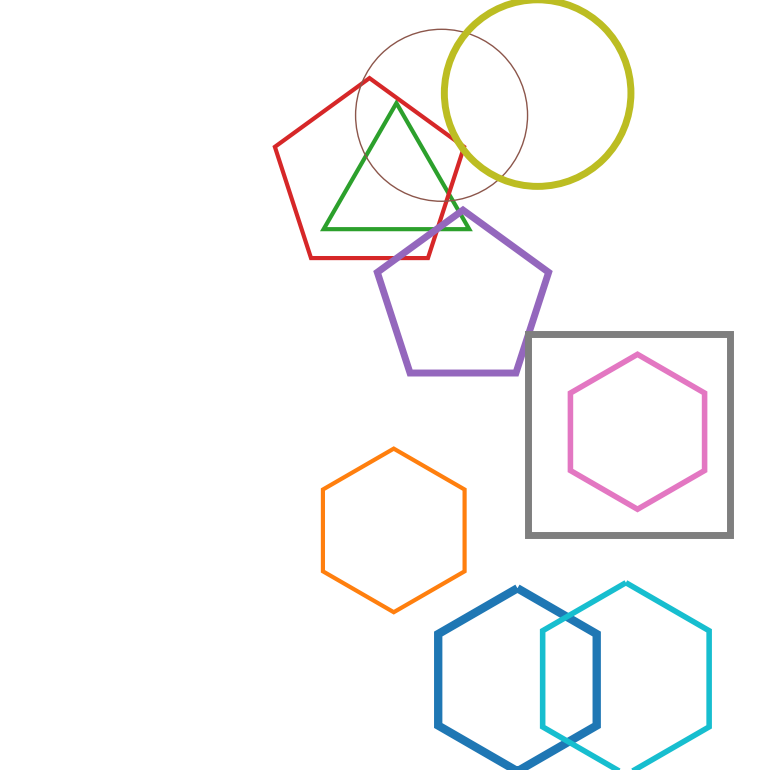[{"shape": "hexagon", "thickness": 3, "radius": 0.59, "center": [0.672, 0.117]}, {"shape": "hexagon", "thickness": 1.5, "radius": 0.53, "center": [0.511, 0.311]}, {"shape": "triangle", "thickness": 1.5, "radius": 0.55, "center": [0.515, 0.757]}, {"shape": "pentagon", "thickness": 1.5, "radius": 0.65, "center": [0.48, 0.769]}, {"shape": "pentagon", "thickness": 2.5, "radius": 0.58, "center": [0.601, 0.61]}, {"shape": "circle", "thickness": 0.5, "radius": 0.56, "center": [0.573, 0.85]}, {"shape": "hexagon", "thickness": 2, "radius": 0.5, "center": [0.828, 0.439]}, {"shape": "square", "thickness": 2.5, "radius": 0.65, "center": [0.817, 0.436]}, {"shape": "circle", "thickness": 2.5, "radius": 0.61, "center": [0.698, 0.879]}, {"shape": "hexagon", "thickness": 2, "radius": 0.62, "center": [0.813, 0.118]}]